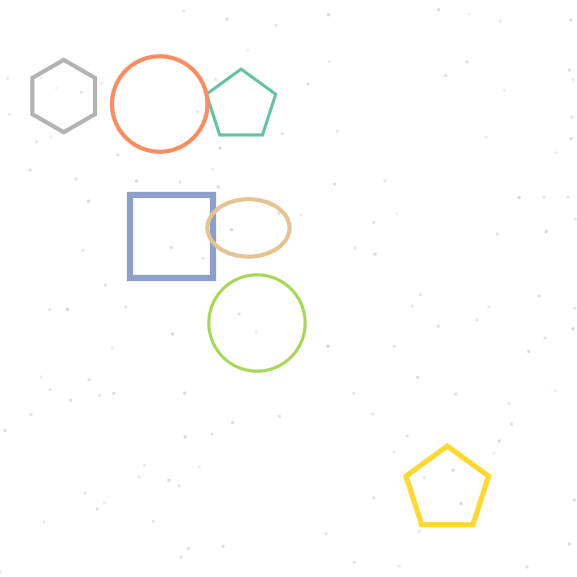[{"shape": "pentagon", "thickness": 1.5, "radius": 0.32, "center": [0.417, 0.816]}, {"shape": "circle", "thickness": 2, "radius": 0.41, "center": [0.277, 0.819]}, {"shape": "square", "thickness": 3, "radius": 0.36, "center": [0.297, 0.59]}, {"shape": "circle", "thickness": 1.5, "radius": 0.42, "center": [0.445, 0.44]}, {"shape": "pentagon", "thickness": 2.5, "radius": 0.38, "center": [0.775, 0.151]}, {"shape": "oval", "thickness": 2, "radius": 0.36, "center": [0.43, 0.604]}, {"shape": "hexagon", "thickness": 2, "radius": 0.31, "center": [0.11, 0.833]}]